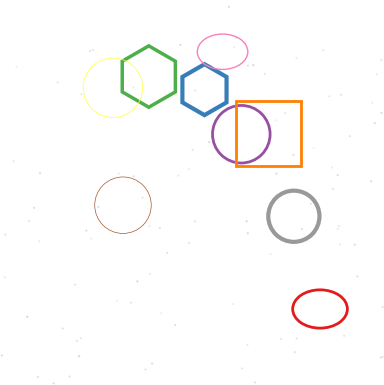[{"shape": "oval", "thickness": 2, "radius": 0.36, "center": [0.831, 0.197]}, {"shape": "hexagon", "thickness": 3, "radius": 0.33, "center": [0.531, 0.767]}, {"shape": "hexagon", "thickness": 2.5, "radius": 0.4, "center": [0.386, 0.801]}, {"shape": "circle", "thickness": 2, "radius": 0.37, "center": [0.627, 0.651]}, {"shape": "square", "thickness": 2, "radius": 0.42, "center": [0.698, 0.654]}, {"shape": "circle", "thickness": 0.5, "radius": 0.39, "center": [0.293, 0.772]}, {"shape": "circle", "thickness": 0.5, "radius": 0.37, "center": [0.319, 0.467]}, {"shape": "oval", "thickness": 1, "radius": 0.33, "center": [0.578, 0.866]}, {"shape": "circle", "thickness": 3, "radius": 0.33, "center": [0.763, 0.438]}]